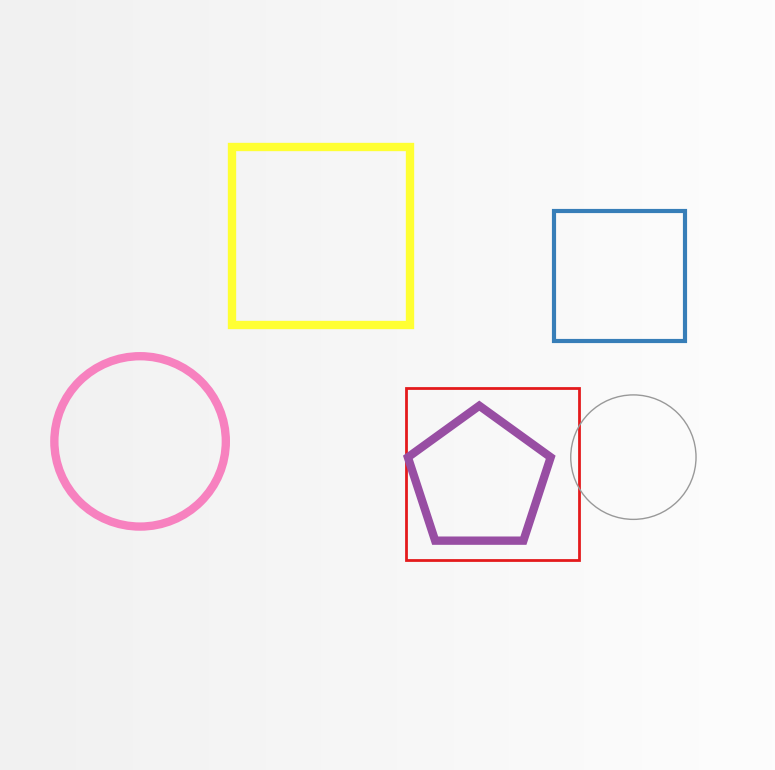[{"shape": "square", "thickness": 1, "radius": 0.56, "center": [0.636, 0.385]}, {"shape": "square", "thickness": 1.5, "radius": 0.42, "center": [0.799, 0.642]}, {"shape": "pentagon", "thickness": 3, "radius": 0.48, "center": [0.618, 0.376]}, {"shape": "square", "thickness": 3, "radius": 0.58, "center": [0.414, 0.693]}, {"shape": "circle", "thickness": 3, "radius": 0.55, "center": [0.181, 0.427]}, {"shape": "circle", "thickness": 0.5, "radius": 0.4, "center": [0.817, 0.406]}]